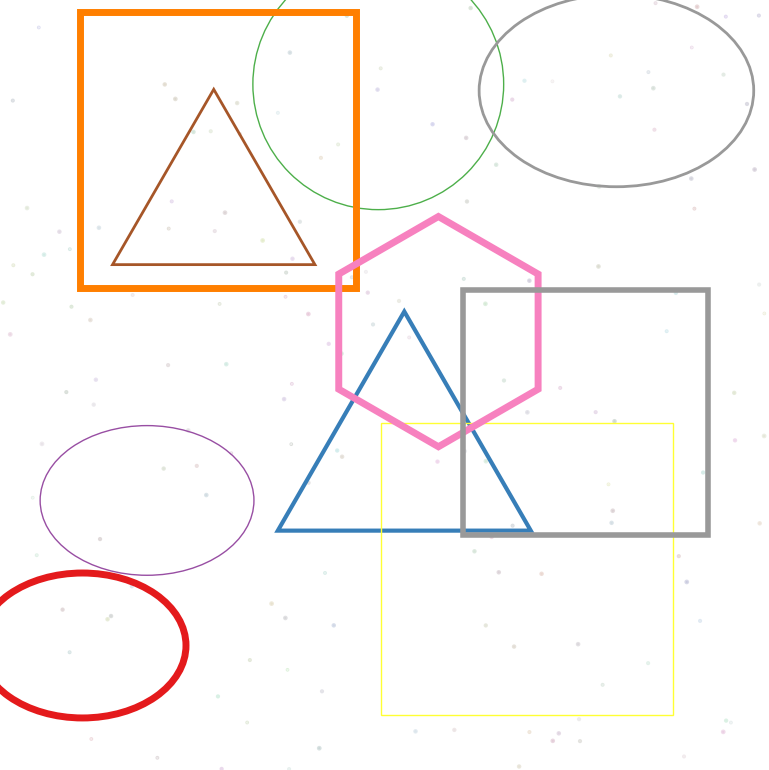[{"shape": "oval", "thickness": 2.5, "radius": 0.67, "center": [0.107, 0.162]}, {"shape": "triangle", "thickness": 1.5, "radius": 0.95, "center": [0.525, 0.406]}, {"shape": "circle", "thickness": 0.5, "radius": 0.81, "center": [0.491, 0.891]}, {"shape": "oval", "thickness": 0.5, "radius": 0.69, "center": [0.191, 0.35]}, {"shape": "square", "thickness": 2.5, "radius": 0.9, "center": [0.283, 0.805]}, {"shape": "square", "thickness": 0.5, "radius": 0.95, "center": [0.684, 0.261]}, {"shape": "triangle", "thickness": 1, "radius": 0.76, "center": [0.278, 0.732]}, {"shape": "hexagon", "thickness": 2.5, "radius": 0.75, "center": [0.569, 0.569]}, {"shape": "oval", "thickness": 1, "radius": 0.89, "center": [0.801, 0.882]}, {"shape": "square", "thickness": 2, "radius": 0.8, "center": [0.76, 0.464]}]